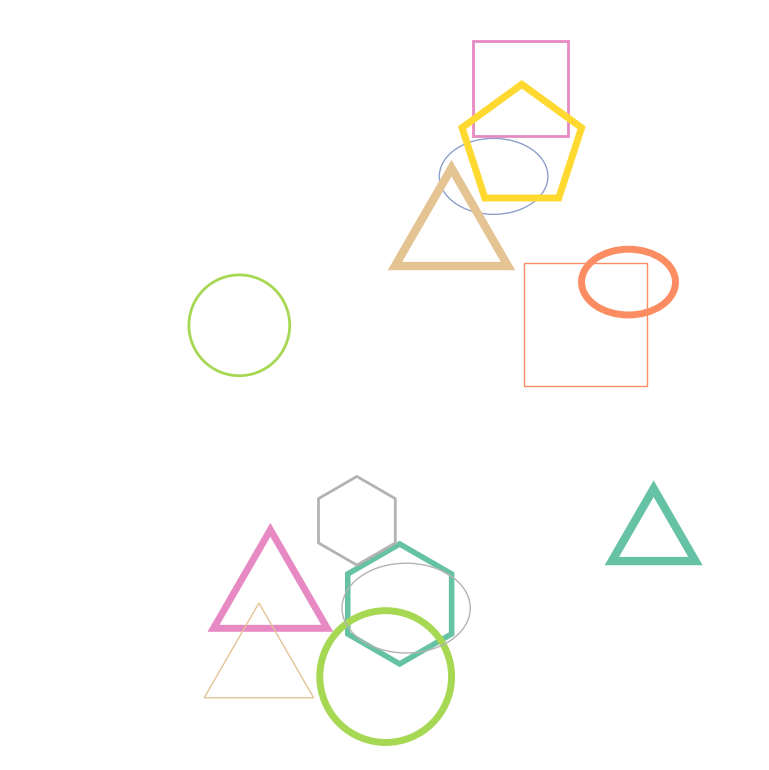[{"shape": "triangle", "thickness": 3, "radius": 0.31, "center": [0.849, 0.303]}, {"shape": "hexagon", "thickness": 2, "radius": 0.39, "center": [0.519, 0.216]}, {"shape": "square", "thickness": 0.5, "radius": 0.4, "center": [0.76, 0.578]}, {"shape": "oval", "thickness": 2.5, "radius": 0.3, "center": [0.816, 0.634]}, {"shape": "oval", "thickness": 0.5, "radius": 0.35, "center": [0.641, 0.771]}, {"shape": "square", "thickness": 1, "radius": 0.31, "center": [0.676, 0.884]}, {"shape": "triangle", "thickness": 2.5, "radius": 0.43, "center": [0.351, 0.227]}, {"shape": "circle", "thickness": 2.5, "radius": 0.43, "center": [0.501, 0.121]}, {"shape": "circle", "thickness": 1, "radius": 0.33, "center": [0.311, 0.578]}, {"shape": "pentagon", "thickness": 2.5, "radius": 0.41, "center": [0.678, 0.809]}, {"shape": "triangle", "thickness": 0.5, "radius": 0.41, "center": [0.336, 0.135]}, {"shape": "triangle", "thickness": 3, "radius": 0.42, "center": [0.586, 0.697]}, {"shape": "oval", "thickness": 0.5, "radius": 0.42, "center": [0.527, 0.21]}, {"shape": "hexagon", "thickness": 1, "radius": 0.29, "center": [0.464, 0.324]}]